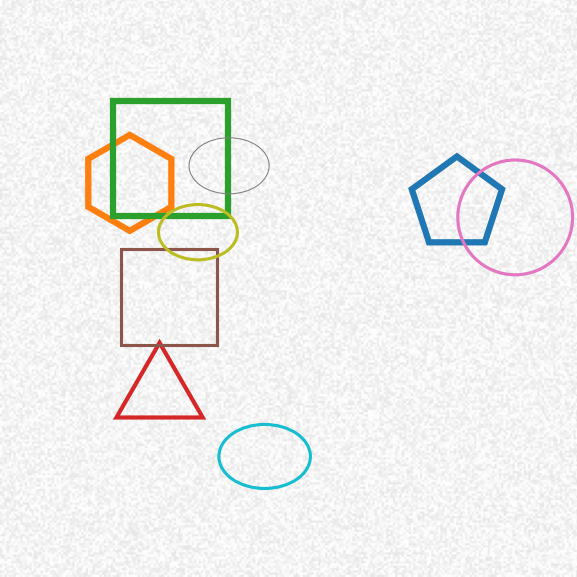[{"shape": "pentagon", "thickness": 3, "radius": 0.41, "center": [0.791, 0.646]}, {"shape": "hexagon", "thickness": 3, "radius": 0.42, "center": [0.225, 0.682]}, {"shape": "square", "thickness": 3, "radius": 0.5, "center": [0.295, 0.725]}, {"shape": "triangle", "thickness": 2, "radius": 0.43, "center": [0.276, 0.319]}, {"shape": "square", "thickness": 1.5, "radius": 0.42, "center": [0.292, 0.485]}, {"shape": "circle", "thickness": 1.5, "radius": 0.5, "center": [0.892, 0.623]}, {"shape": "oval", "thickness": 0.5, "radius": 0.35, "center": [0.397, 0.712]}, {"shape": "oval", "thickness": 1.5, "radius": 0.34, "center": [0.343, 0.597]}, {"shape": "oval", "thickness": 1.5, "radius": 0.4, "center": [0.458, 0.209]}]